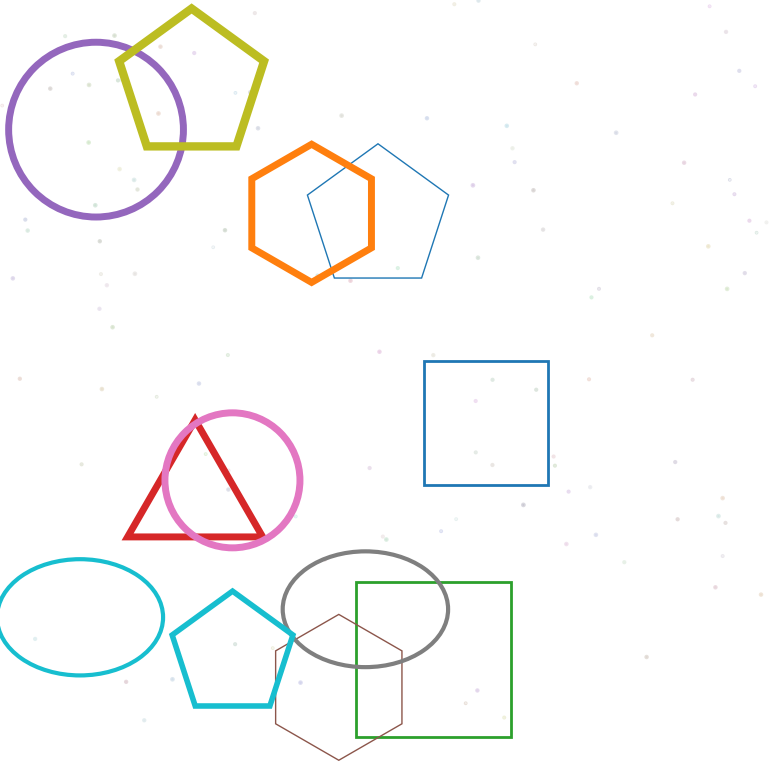[{"shape": "square", "thickness": 1, "radius": 0.4, "center": [0.631, 0.451]}, {"shape": "pentagon", "thickness": 0.5, "radius": 0.48, "center": [0.491, 0.717]}, {"shape": "hexagon", "thickness": 2.5, "radius": 0.45, "center": [0.405, 0.723]}, {"shape": "square", "thickness": 1, "radius": 0.5, "center": [0.563, 0.143]}, {"shape": "triangle", "thickness": 2.5, "radius": 0.51, "center": [0.253, 0.353]}, {"shape": "circle", "thickness": 2.5, "radius": 0.57, "center": [0.125, 0.832]}, {"shape": "hexagon", "thickness": 0.5, "radius": 0.47, "center": [0.44, 0.107]}, {"shape": "circle", "thickness": 2.5, "radius": 0.44, "center": [0.302, 0.376]}, {"shape": "oval", "thickness": 1.5, "radius": 0.54, "center": [0.475, 0.209]}, {"shape": "pentagon", "thickness": 3, "radius": 0.49, "center": [0.249, 0.89]}, {"shape": "oval", "thickness": 1.5, "radius": 0.54, "center": [0.104, 0.198]}, {"shape": "pentagon", "thickness": 2, "radius": 0.41, "center": [0.302, 0.15]}]